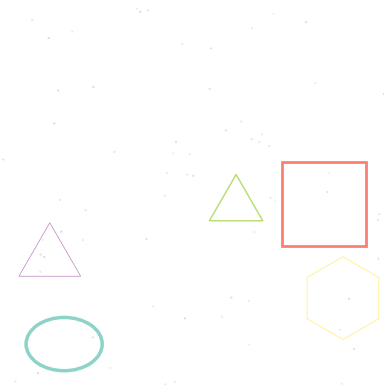[{"shape": "oval", "thickness": 2.5, "radius": 0.49, "center": [0.167, 0.106]}, {"shape": "square", "thickness": 2, "radius": 0.55, "center": [0.84, 0.469]}, {"shape": "triangle", "thickness": 1, "radius": 0.4, "center": [0.613, 0.467]}, {"shape": "triangle", "thickness": 0.5, "radius": 0.46, "center": [0.129, 0.329]}, {"shape": "hexagon", "thickness": 0.5, "radius": 0.54, "center": [0.891, 0.226]}]